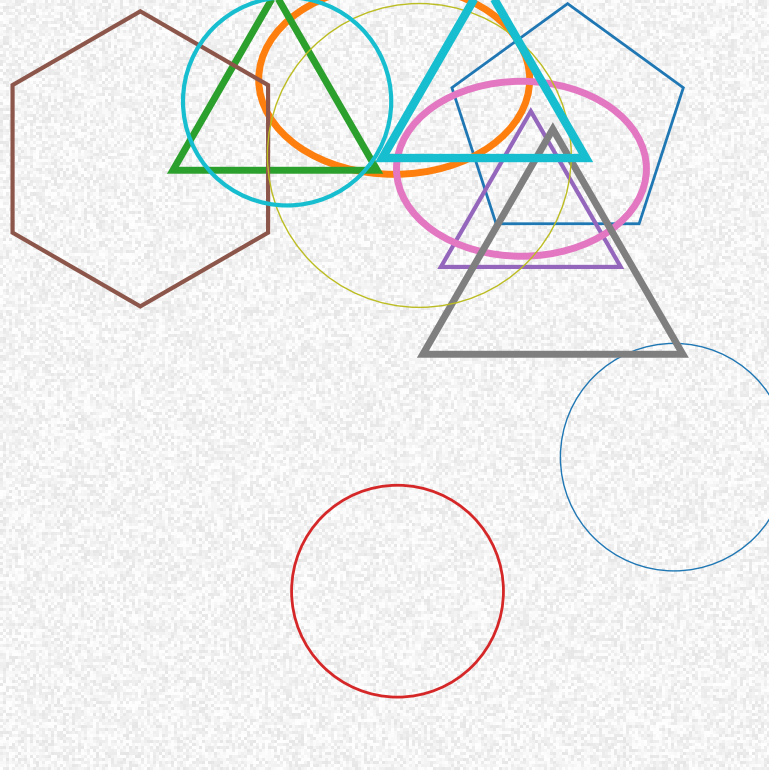[{"shape": "circle", "thickness": 0.5, "radius": 0.74, "center": [0.876, 0.406]}, {"shape": "pentagon", "thickness": 1, "radius": 0.79, "center": [0.737, 0.837]}, {"shape": "oval", "thickness": 2.5, "radius": 0.88, "center": [0.512, 0.897]}, {"shape": "triangle", "thickness": 2.5, "radius": 0.77, "center": [0.357, 0.855]}, {"shape": "circle", "thickness": 1, "radius": 0.69, "center": [0.516, 0.232]}, {"shape": "triangle", "thickness": 1.5, "radius": 0.67, "center": [0.689, 0.721]}, {"shape": "hexagon", "thickness": 1.5, "radius": 0.96, "center": [0.182, 0.794]}, {"shape": "oval", "thickness": 2.5, "radius": 0.81, "center": [0.677, 0.781]}, {"shape": "triangle", "thickness": 2.5, "radius": 0.97, "center": [0.718, 0.637]}, {"shape": "circle", "thickness": 0.5, "radius": 0.99, "center": [0.545, 0.798]}, {"shape": "circle", "thickness": 1.5, "radius": 0.68, "center": [0.373, 0.868]}, {"shape": "triangle", "thickness": 3, "radius": 0.76, "center": [0.629, 0.871]}]